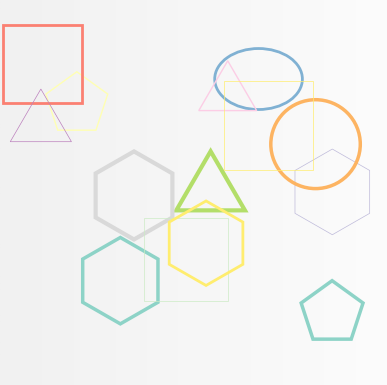[{"shape": "pentagon", "thickness": 2.5, "radius": 0.42, "center": [0.857, 0.187]}, {"shape": "hexagon", "thickness": 2.5, "radius": 0.56, "center": [0.311, 0.271]}, {"shape": "pentagon", "thickness": 1, "radius": 0.42, "center": [0.198, 0.73]}, {"shape": "hexagon", "thickness": 0.5, "radius": 0.56, "center": [0.858, 0.502]}, {"shape": "square", "thickness": 2, "radius": 0.51, "center": [0.11, 0.834]}, {"shape": "oval", "thickness": 2, "radius": 0.57, "center": [0.667, 0.795]}, {"shape": "circle", "thickness": 2.5, "radius": 0.58, "center": [0.814, 0.626]}, {"shape": "triangle", "thickness": 3, "radius": 0.51, "center": [0.544, 0.505]}, {"shape": "triangle", "thickness": 1, "radius": 0.43, "center": [0.588, 0.756]}, {"shape": "hexagon", "thickness": 3, "radius": 0.57, "center": [0.346, 0.492]}, {"shape": "triangle", "thickness": 0.5, "radius": 0.46, "center": [0.105, 0.678]}, {"shape": "square", "thickness": 0.5, "radius": 0.54, "center": [0.48, 0.326]}, {"shape": "hexagon", "thickness": 2, "radius": 0.55, "center": [0.532, 0.368]}, {"shape": "square", "thickness": 0.5, "radius": 0.57, "center": [0.692, 0.675]}]